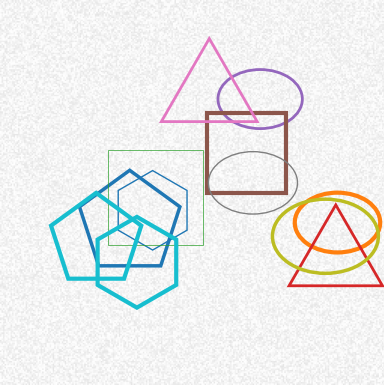[{"shape": "pentagon", "thickness": 2.5, "radius": 0.69, "center": [0.337, 0.42]}, {"shape": "hexagon", "thickness": 1, "radius": 0.52, "center": [0.396, 0.454]}, {"shape": "oval", "thickness": 3, "radius": 0.55, "center": [0.877, 0.422]}, {"shape": "square", "thickness": 0.5, "radius": 0.62, "center": [0.405, 0.488]}, {"shape": "triangle", "thickness": 2, "radius": 0.7, "center": [0.872, 0.328]}, {"shape": "oval", "thickness": 2, "radius": 0.55, "center": [0.676, 0.743]}, {"shape": "square", "thickness": 3, "radius": 0.52, "center": [0.64, 0.602]}, {"shape": "triangle", "thickness": 2, "radius": 0.72, "center": [0.544, 0.756]}, {"shape": "oval", "thickness": 1, "radius": 0.58, "center": [0.657, 0.525]}, {"shape": "oval", "thickness": 2.5, "radius": 0.69, "center": [0.845, 0.386]}, {"shape": "pentagon", "thickness": 3, "radius": 0.62, "center": [0.25, 0.376]}, {"shape": "hexagon", "thickness": 3, "radius": 0.59, "center": [0.356, 0.319]}]